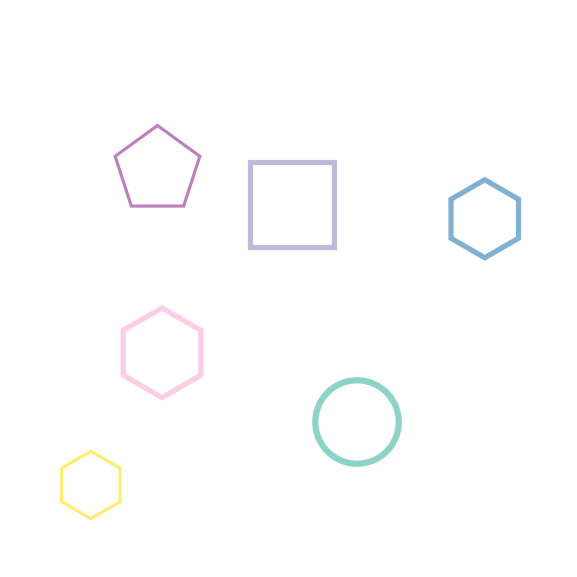[{"shape": "circle", "thickness": 3, "radius": 0.36, "center": [0.618, 0.268]}, {"shape": "square", "thickness": 2.5, "radius": 0.37, "center": [0.506, 0.645]}, {"shape": "hexagon", "thickness": 2.5, "radius": 0.34, "center": [0.839, 0.62]}, {"shape": "hexagon", "thickness": 2.5, "radius": 0.39, "center": [0.281, 0.388]}, {"shape": "pentagon", "thickness": 1.5, "radius": 0.39, "center": [0.273, 0.705]}, {"shape": "hexagon", "thickness": 1.5, "radius": 0.29, "center": [0.157, 0.159]}]